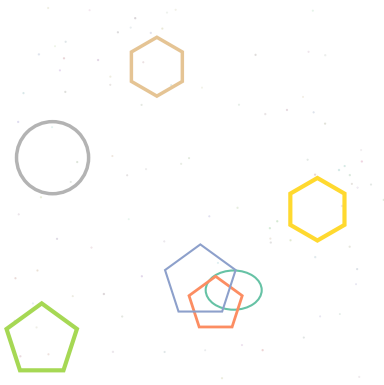[{"shape": "oval", "thickness": 1.5, "radius": 0.36, "center": [0.607, 0.246]}, {"shape": "pentagon", "thickness": 2, "radius": 0.36, "center": [0.56, 0.21]}, {"shape": "pentagon", "thickness": 1.5, "radius": 0.48, "center": [0.52, 0.269]}, {"shape": "pentagon", "thickness": 3, "radius": 0.48, "center": [0.108, 0.116]}, {"shape": "hexagon", "thickness": 3, "radius": 0.41, "center": [0.824, 0.457]}, {"shape": "hexagon", "thickness": 2.5, "radius": 0.38, "center": [0.407, 0.827]}, {"shape": "circle", "thickness": 2.5, "radius": 0.47, "center": [0.137, 0.59]}]